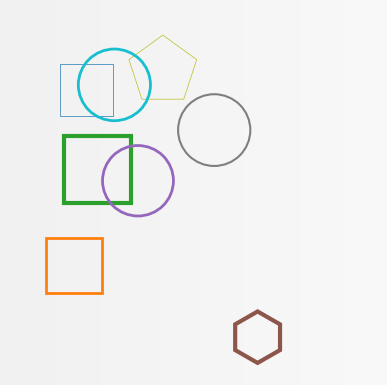[{"shape": "square", "thickness": 0.5, "radius": 0.34, "center": [0.223, 0.766]}, {"shape": "square", "thickness": 2, "radius": 0.36, "center": [0.19, 0.31]}, {"shape": "square", "thickness": 3, "radius": 0.43, "center": [0.252, 0.56]}, {"shape": "circle", "thickness": 2, "radius": 0.46, "center": [0.356, 0.53]}, {"shape": "hexagon", "thickness": 3, "radius": 0.33, "center": [0.665, 0.124]}, {"shape": "circle", "thickness": 1.5, "radius": 0.47, "center": [0.553, 0.662]}, {"shape": "pentagon", "thickness": 0.5, "radius": 0.46, "center": [0.42, 0.817]}, {"shape": "circle", "thickness": 2, "radius": 0.47, "center": [0.295, 0.78]}]